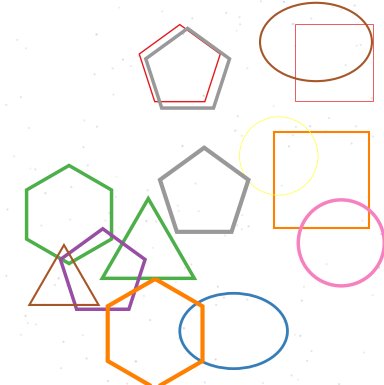[{"shape": "pentagon", "thickness": 1, "radius": 0.55, "center": [0.467, 0.825]}, {"shape": "square", "thickness": 0.5, "radius": 0.5, "center": [0.868, 0.838]}, {"shape": "oval", "thickness": 2, "radius": 0.7, "center": [0.607, 0.14]}, {"shape": "triangle", "thickness": 2.5, "radius": 0.69, "center": [0.385, 0.346]}, {"shape": "hexagon", "thickness": 2.5, "radius": 0.64, "center": [0.179, 0.443]}, {"shape": "pentagon", "thickness": 2.5, "radius": 0.58, "center": [0.267, 0.29]}, {"shape": "square", "thickness": 1.5, "radius": 0.62, "center": [0.836, 0.532]}, {"shape": "hexagon", "thickness": 3, "radius": 0.71, "center": [0.403, 0.133]}, {"shape": "circle", "thickness": 0.5, "radius": 0.51, "center": [0.724, 0.595]}, {"shape": "oval", "thickness": 1.5, "radius": 0.73, "center": [0.821, 0.891]}, {"shape": "triangle", "thickness": 1.5, "radius": 0.52, "center": [0.166, 0.26]}, {"shape": "circle", "thickness": 2.5, "radius": 0.56, "center": [0.886, 0.369]}, {"shape": "pentagon", "thickness": 3, "radius": 0.6, "center": [0.53, 0.496]}, {"shape": "pentagon", "thickness": 2.5, "radius": 0.57, "center": [0.487, 0.812]}]